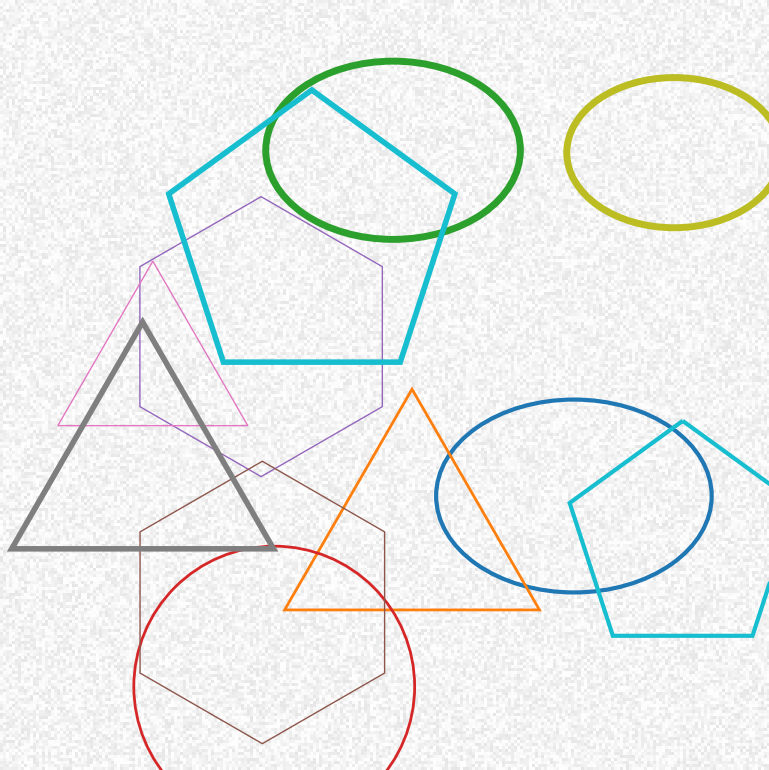[{"shape": "oval", "thickness": 1.5, "radius": 0.89, "center": [0.745, 0.356]}, {"shape": "triangle", "thickness": 1, "radius": 0.96, "center": [0.535, 0.303]}, {"shape": "oval", "thickness": 2.5, "radius": 0.83, "center": [0.51, 0.805]}, {"shape": "circle", "thickness": 1, "radius": 0.91, "center": [0.356, 0.108]}, {"shape": "hexagon", "thickness": 0.5, "radius": 0.91, "center": [0.339, 0.563]}, {"shape": "hexagon", "thickness": 0.5, "radius": 0.92, "center": [0.341, 0.218]}, {"shape": "triangle", "thickness": 0.5, "radius": 0.71, "center": [0.198, 0.518]}, {"shape": "triangle", "thickness": 2, "radius": 0.98, "center": [0.185, 0.385]}, {"shape": "oval", "thickness": 2.5, "radius": 0.7, "center": [0.875, 0.802]}, {"shape": "pentagon", "thickness": 1.5, "radius": 0.77, "center": [0.887, 0.299]}, {"shape": "pentagon", "thickness": 2, "radius": 0.98, "center": [0.405, 0.688]}]